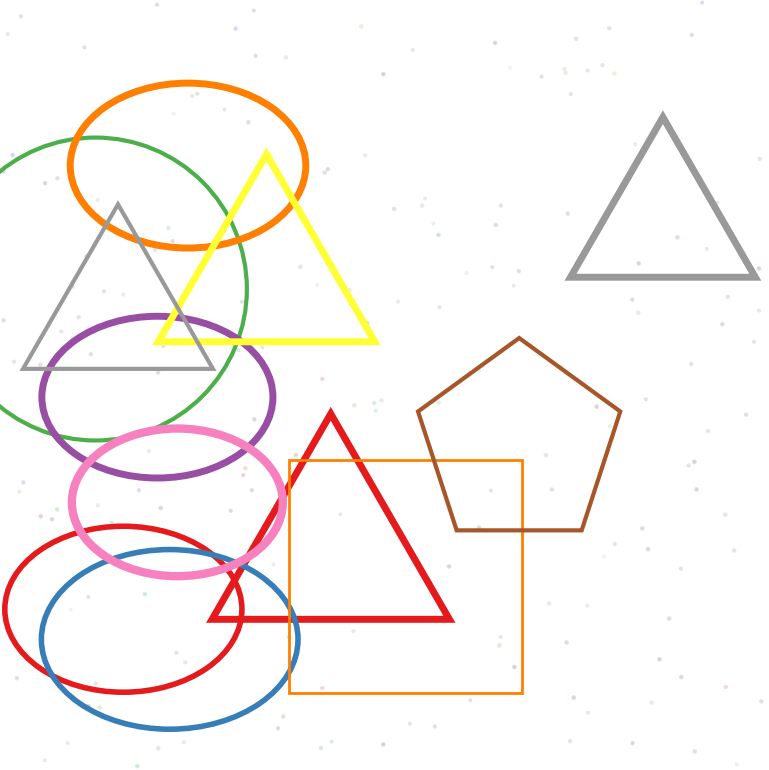[{"shape": "triangle", "thickness": 2.5, "radius": 0.89, "center": [0.43, 0.285]}, {"shape": "oval", "thickness": 2, "radius": 0.77, "center": [0.16, 0.209]}, {"shape": "oval", "thickness": 2, "radius": 0.83, "center": [0.22, 0.17]}, {"shape": "circle", "thickness": 1.5, "radius": 0.98, "center": [0.124, 0.625]}, {"shape": "oval", "thickness": 2.5, "radius": 0.75, "center": [0.204, 0.484]}, {"shape": "square", "thickness": 1, "radius": 0.76, "center": [0.526, 0.251]}, {"shape": "oval", "thickness": 2.5, "radius": 0.76, "center": [0.244, 0.785]}, {"shape": "triangle", "thickness": 2.5, "radius": 0.81, "center": [0.346, 0.637]}, {"shape": "pentagon", "thickness": 1.5, "radius": 0.69, "center": [0.674, 0.423]}, {"shape": "oval", "thickness": 3, "radius": 0.68, "center": [0.23, 0.348]}, {"shape": "triangle", "thickness": 2.5, "radius": 0.69, "center": [0.861, 0.709]}, {"shape": "triangle", "thickness": 1.5, "radius": 0.71, "center": [0.153, 0.592]}]